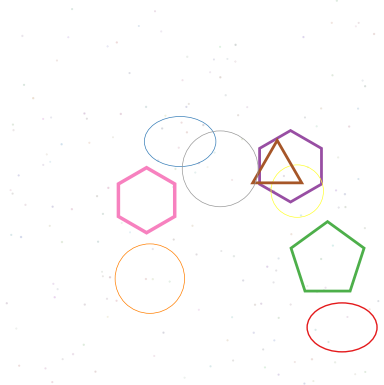[{"shape": "oval", "thickness": 1, "radius": 0.45, "center": [0.889, 0.15]}, {"shape": "oval", "thickness": 0.5, "radius": 0.46, "center": [0.468, 0.632]}, {"shape": "pentagon", "thickness": 2, "radius": 0.5, "center": [0.851, 0.325]}, {"shape": "hexagon", "thickness": 2, "radius": 0.46, "center": [0.755, 0.568]}, {"shape": "circle", "thickness": 0.5, "radius": 0.45, "center": [0.389, 0.276]}, {"shape": "circle", "thickness": 0.5, "radius": 0.34, "center": [0.772, 0.504]}, {"shape": "triangle", "thickness": 2, "radius": 0.37, "center": [0.72, 0.562]}, {"shape": "hexagon", "thickness": 2.5, "radius": 0.42, "center": [0.381, 0.48]}, {"shape": "circle", "thickness": 0.5, "radius": 0.49, "center": [0.572, 0.562]}]